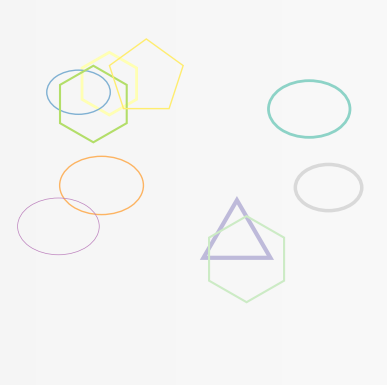[{"shape": "oval", "thickness": 2, "radius": 0.53, "center": [0.798, 0.717]}, {"shape": "hexagon", "thickness": 2, "radius": 0.41, "center": [0.282, 0.783]}, {"shape": "triangle", "thickness": 3, "radius": 0.5, "center": [0.611, 0.38]}, {"shape": "oval", "thickness": 1, "radius": 0.41, "center": [0.203, 0.76]}, {"shape": "oval", "thickness": 1, "radius": 0.54, "center": [0.262, 0.518]}, {"shape": "hexagon", "thickness": 1.5, "radius": 0.5, "center": [0.241, 0.73]}, {"shape": "oval", "thickness": 2.5, "radius": 0.43, "center": [0.848, 0.513]}, {"shape": "oval", "thickness": 0.5, "radius": 0.53, "center": [0.151, 0.412]}, {"shape": "hexagon", "thickness": 1.5, "radius": 0.56, "center": [0.636, 0.327]}, {"shape": "pentagon", "thickness": 1, "radius": 0.5, "center": [0.378, 0.799]}]